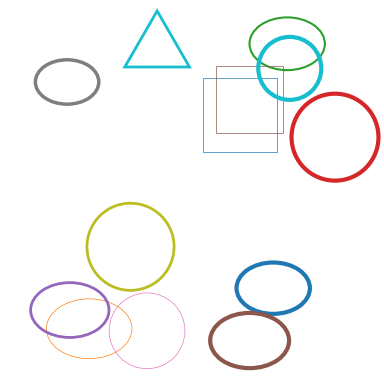[{"shape": "square", "thickness": 0.5, "radius": 0.48, "center": [0.623, 0.701]}, {"shape": "oval", "thickness": 3, "radius": 0.48, "center": [0.71, 0.251]}, {"shape": "oval", "thickness": 0.5, "radius": 0.56, "center": [0.232, 0.146]}, {"shape": "oval", "thickness": 1.5, "radius": 0.49, "center": [0.746, 0.886]}, {"shape": "circle", "thickness": 3, "radius": 0.56, "center": [0.87, 0.644]}, {"shape": "oval", "thickness": 2, "radius": 0.51, "center": [0.181, 0.195]}, {"shape": "oval", "thickness": 3, "radius": 0.51, "center": [0.648, 0.115]}, {"shape": "square", "thickness": 0.5, "radius": 0.43, "center": [0.648, 0.743]}, {"shape": "circle", "thickness": 0.5, "radius": 0.49, "center": [0.382, 0.141]}, {"shape": "oval", "thickness": 2.5, "radius": 0.41, "center": [0.174, 0.787]}, {"shape": "circle", "thickness": 2, "radius": 0.57, "center": [0.339, 0.359]}, {"shape": "circle", "thickness": 3, "radius": 0.41, "center": [0.753, 0.822]}, {"shape": "triangle", "thickness": 2, "radius": 0.49, "center": [0.408, 0.875]}]